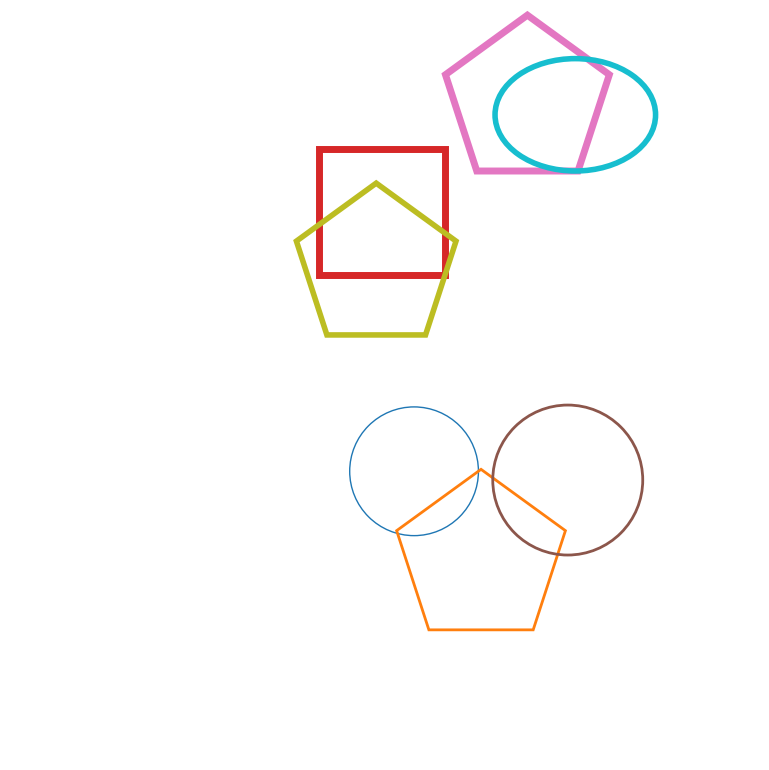[{"shape": "circle", "thickness": 0.5, "radius": 0.42, "center": [0.538, 0.388]}, {"shape": "pentagon", "thickness": 1, "radius": 0.58, "center": [0.625, 0.275]}, {"shape": "square", "thickness": 2.5, "radius": 0.41, "center": [0.497, 0.724]}, {"shape": "circle", "thickness": 1, "radius": 0.49, "center": [0.737, 0.377]}, {"shape": "pentagon", "thickness": 2.5, "radius": 0.56, "center": [0.685, 0.868]}, {"shape": "pentagon", "thickness": 2, "radius": 0.54, "center": [0.489, 0.653]}, {"shape": "oval", "thickness": 2, "radius": 0.52, "center": [0.747, 0.851]}]